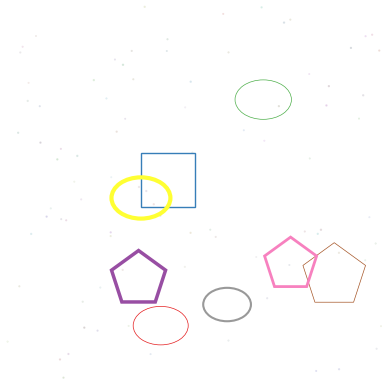[{"shape": "oval", "thickness": 0.5, "radius": 0.36, "center": [0.417, 0.154]}, {"shape": "square", "thickness": 1, "radius": 0.35, "center": [0.437, 0.532]}, {"shape": "oval", "thickness": 0.5, "radius": 0.37, "center": [0.684, 0.741]}, {"shape": "pentagon", "thickness": 2.5, "radius": 0.37, "center": [0.36, 0.275]}, {"shape": "oval", "thickness": 3, "radius": 0.38, "center": [0.366, 0.486]}, {"shape": "pentagon", "thickness": 0.5, "radius": 0.43, "center": [0.868, 0.284]}, {"shape": "pentagon", "thickness": 2, "radius": 0.36, "center": [0.755, 0.313]}, {"shape": "oval", "thickness": 1.5, "radius": 0.31, "center": [0.59, 0.209]}]